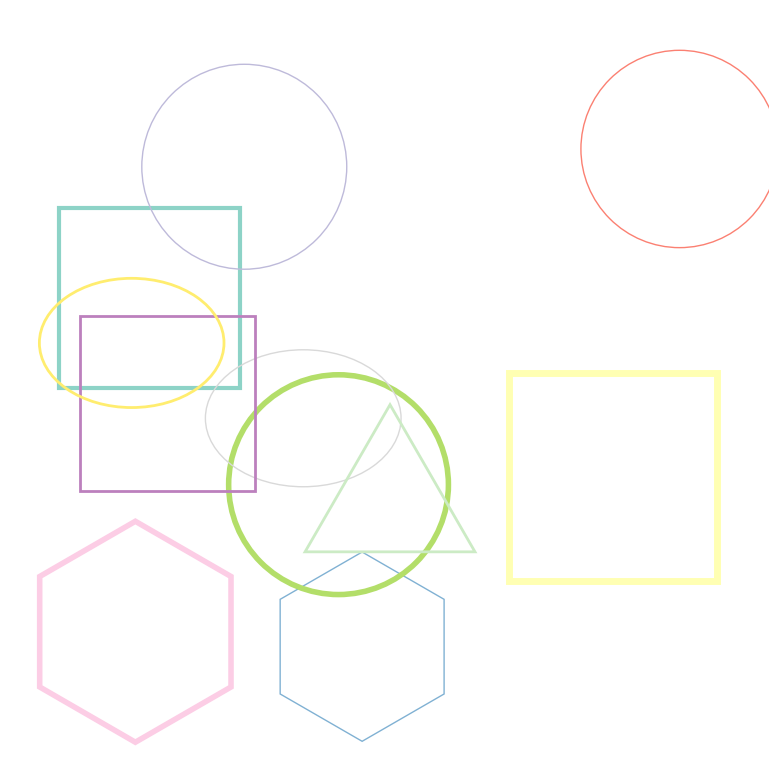[{"shape": "square", "thickness": 1.5, "radius": 0.59, "center": [0.195, 0.613]}, {"shape": "square", "thickness": 2.5, "radius": 0.68, "center": [0.797, 0.381]}, {"shape": "circle", "thickness": 0.5, "radius": 0.67, "center": [0.317, 0.783]}, {"shape": "circle", "thickness": 0.5, "radius": 0.64, "center": [0.883, 0.807]}, {"shape": "hexagon", "thickness": 0.5, "radius": 0.61, "center": [0.47, 0.16]}, {"shape": "circle", "thickness": 2, "radius": 0.71, "center": [0.44, 0.371]}, {"shape": "hexagon", "thickness": 2, "radius": 0.72, "center": [0.176, 0.18]}, {"shape": "oval", "thickness": 0.5, "radius": 0.64, "center": [0.394, 0.457]}, {"shape": "square", "thickness": 1, "radius": 0.57, "center": [0.217, 0.476]}, {"shape": "triangle", "thickness": 1, "radius": 0.64, "center": [0.507, 0.347]}, {"shape": "oval", "thickness": 1, "radius": 0.6, "center": [0.171, 0.555]}]